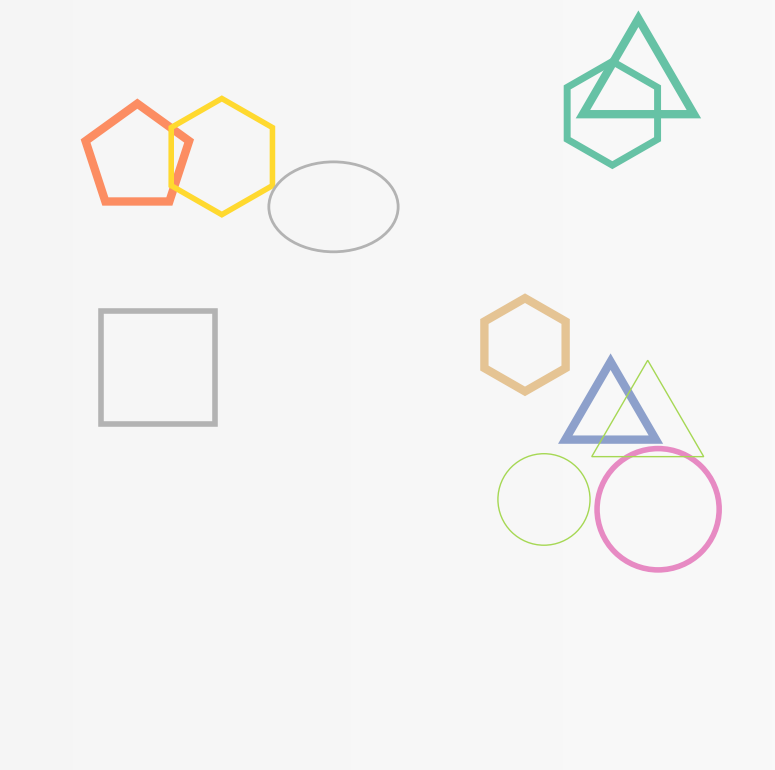[{"shape": "triangle", "thickness": 3, "radius": 0.41, "center": [0.824, 0.893]}, {"shape": "hexagon", "thickness": 2.5, "radius": 0.34, "center": [0.79, 0.853]}, {"shape": "pentagon", "thickness": 3, "radius": 0.35, "center": [0.177, 0.795]}, {"shape": "triangle", "thickness": 3, "radius": 0.34, "center": [0.788, 0.463]}, {"shape": "circle", "thickness": 2, "radius": 0.39, "center": [0.849, 0.339]}, {"shape": "circle", "thickness": 0.5, "radius": 0.3, "center": [0.702, 0.351]}, {"shape": "triangle", "thickness": 0.5, "radius": 0.42, "center": [0.836, 0.449]}, {"shape": "hexagon", "thickness": 2, "radius": 0.38, "center": [0.286, 0.797]}, {"shape": "hexagon", "thickness": 3, "radius": 0.3, "center": [0.677, 0.552]}, {"shape": "oval", "thickness": 1, "radius": 0.42, "center": [0.43, 0.731]}, {"shape": "square", "thickness": 2, "radius": 0.37, "center": [0.204, 0.523]}]